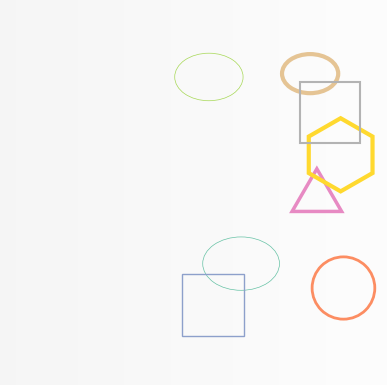[{"shape": "oval", "thickness": 0.5, "radius": 0.5, "center": [0.622, 0.315]}, {"shape": "circle", "thickness": 2, "radius": 0.4, "center": [0.886, 0.252]}, {"shape": "square", "thickness": 1, "radius": 0.4, "center": [0.55, 0.208]}, {"shape": "triangle", "thickness": 2.5, "radius": 0.37, "center": [0.818, 0.488]}, {"shape": "oval", "thickness": 0.5, "radius": 0.44, "center": [0.539, 0.8]}, {"shape": "hexagon", "thickness": 3, "radius": 0.47, "center": [0.879, 0.598]}, {"shape": "oval", "thickness": 3, "radius": 0.36, "center": [0.8, 0.809]}, {"shape": "square", "thickness": 1.5, "radius": 0.39, "center": [0.852, 0.708]}]